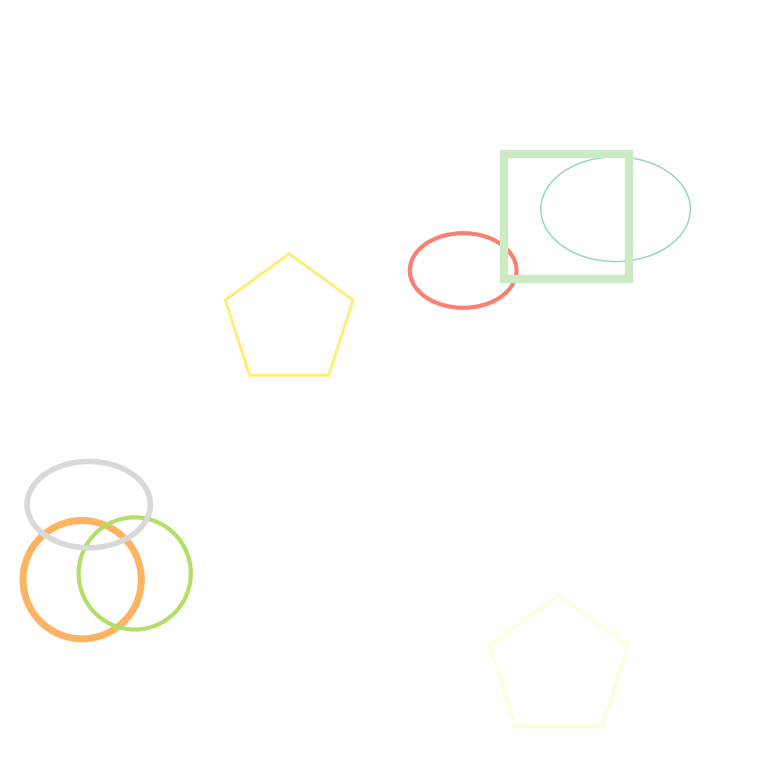[{"shape": "oval", "thickness": 0.5, "radius": 0.49, "center": [0.799, 0.728]}, {"shape": "pentagon", "thickness": 0.5, "radius": 0.47, "center": [0.726, 0.132]}, {"shape": "oval", "thickness": 1.5, "radius": 0.35, "center": [0.601, 0.649]}, {"shape": "circle", "thickness": 2.5, "radius": 0.38, "center": [0.107, 0.247]}, {"shape": "circle", "thickness": 1.5, "radius": 0.36, "center": [0.175, 0.255]}, {"shape": "oval", "thickness": 2, "radius": 0.4, "center": [0.115, 0.345]}, {"shape": "square", "thickness": 3, "radius": 0.41, "center": [0.736, 0.719]}, {"shape": "pentagon", "thickness": 1, "radius": 0.44, "center": [0.376, 0.583]}]